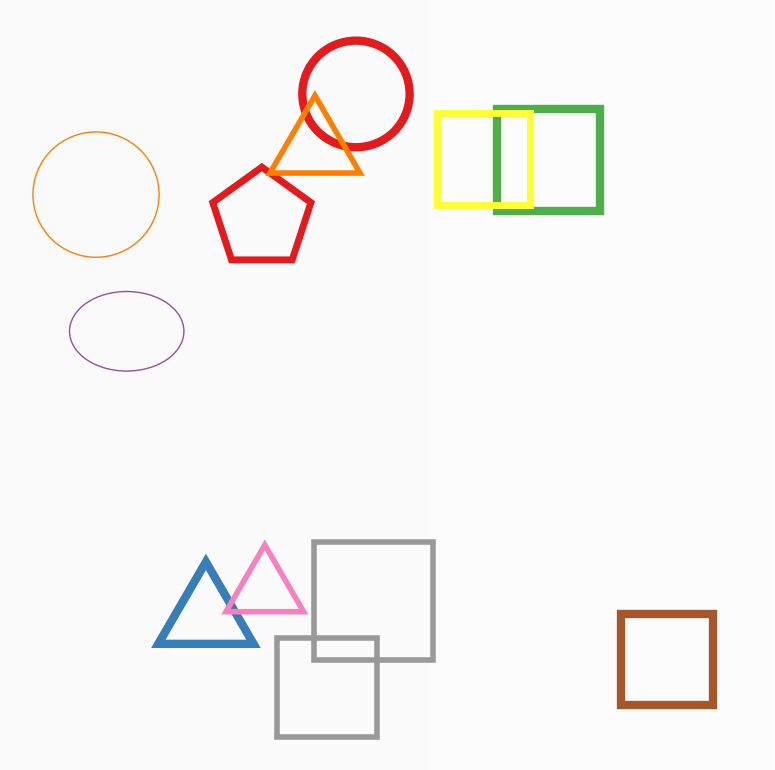[{"shape": "circle", "thickness": 3, "radius": 0.35, "center": [0.459, 0.878]}, {"shape": "pentagon", "thickness": 2.5, "radius": 0.33, "center": [0.338, 0.716]}, {"shape": "triangle", "thickness": 3, "radius": 0.35, "center": [0.266, 0.199]}, {"shape": "square", "thickness": 3, "radius": 0.33, "center": [0.707, 0.792]}, {"shape": "oval", "thickness": 0.5, "radius": 0.37, "center": [0.164, 0.57]}, {"shape": "triangle", "thickness": 2, "radius": 0.34, "center": [0.406, 0.809]}, {"shape": "circle", "thickness": 0.5, "radius": 0.41, "center": [0.124, 0.747]}, {"shape": "square", "thickness": 2.5, "radius": 0.3, "center": [0.624, 0.793]}, {"shape": "square", "thickness": 3, "radius": 0.3, "center": [0.861, 0.143]}, {"shape": "triangle", "thickness": 2, "radius": 0.29, "center": [0.342, 0.234]}, {"shape": "square", "thickness": 2, "radius": 0.38, "center": [0.482, 0.219]}, {"shape": "square", "thickness": 2, "radius": 0.32, "center": [0.422, 0.107]}]